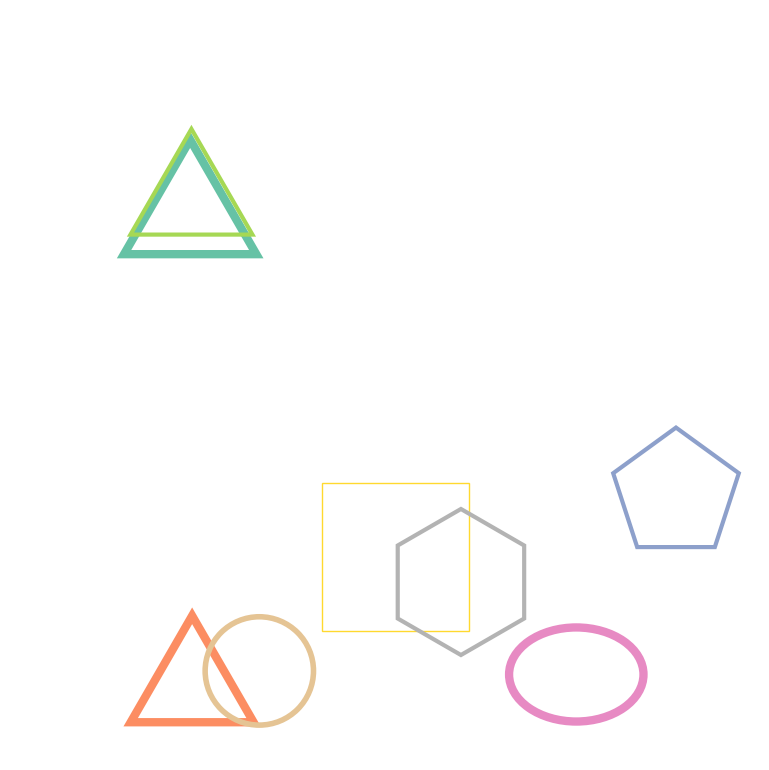[{"shape": "triangle", "thickness": 3, "radius": 0.5, "center": [0.247, 0.719]}, {"shape": "triangle", "thickness": 3, "radius": 0.46, "center": [0.25, 0.108]}, {"shape": "pentagon", "thickness": 1.5, "radius": 0.43, "center": [0.878, 0.359]}, {"shape": "oval", "thickness": 3, "radius": 0.44, "center": [0.748, 0.124]}, {"shape": "triangle", "thickness": 1.5, "radius": 0.46, "center": [0.249, 0.741]}, {"shape": "square", "thickness": 0.5, "radius": 0.48, "center": [0.514, 0.277]}, {"shape": "circle", "thickness": 2, "radius": 0.35, "center": [0.337, 0.129]}, {"shape": "hexagon", "thickness": 1.5, "radius": 0.47, "center": [0.599, 0.244]}]